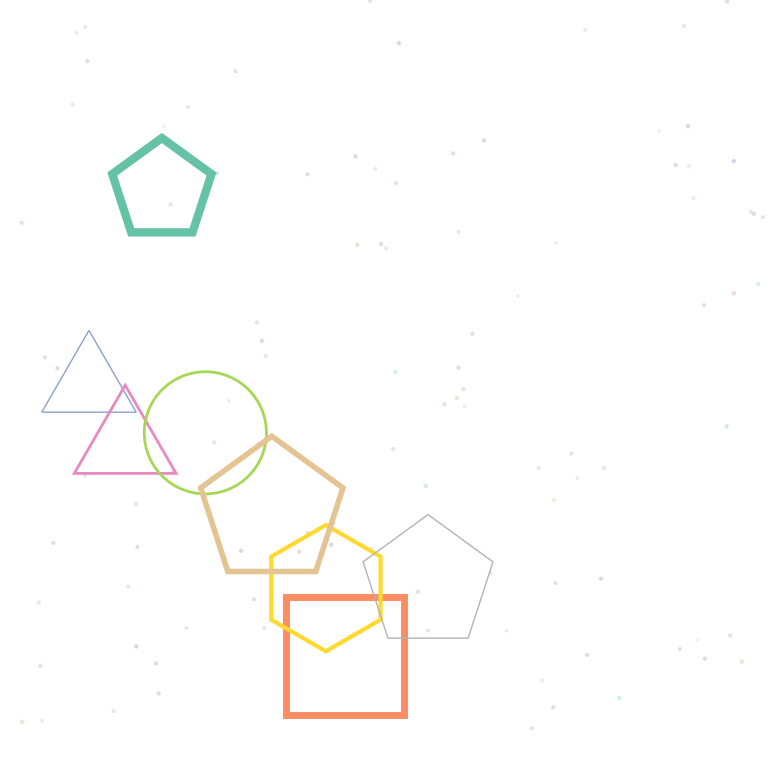[{"shape": "pentagon", "thickness": 3, "radius": 0.34, "center": [0.21, 0.753]}, {"shape": "square", "thickness": 2.5, "radius": 0.38, "center": [0.448, 0.149]}, {"shape": "triangle", "thickness": 0.5, "radius": 0.35, "center": [0.116, 0.5]}, {"shape": "triangle", "thickness": 1, "radius": 0.38, "center": [0.163, 0.423]}, {"shape": "circle", "thickness": 1, "radius": 0.4, "center": [0.267, 0.438]}, {"shape": "hexagon", "thickness": 1.5, "radius": 0.41, "center": [0.423, 0.236]}, {"shape": "pentagon", "thickness": 2, "radius": 0.49, "center": [0.353, 0.336]}, {"shape": "pentagon", "thickness": 0.5, "radius": 0.44, "center": [0.556, 0.243]}]